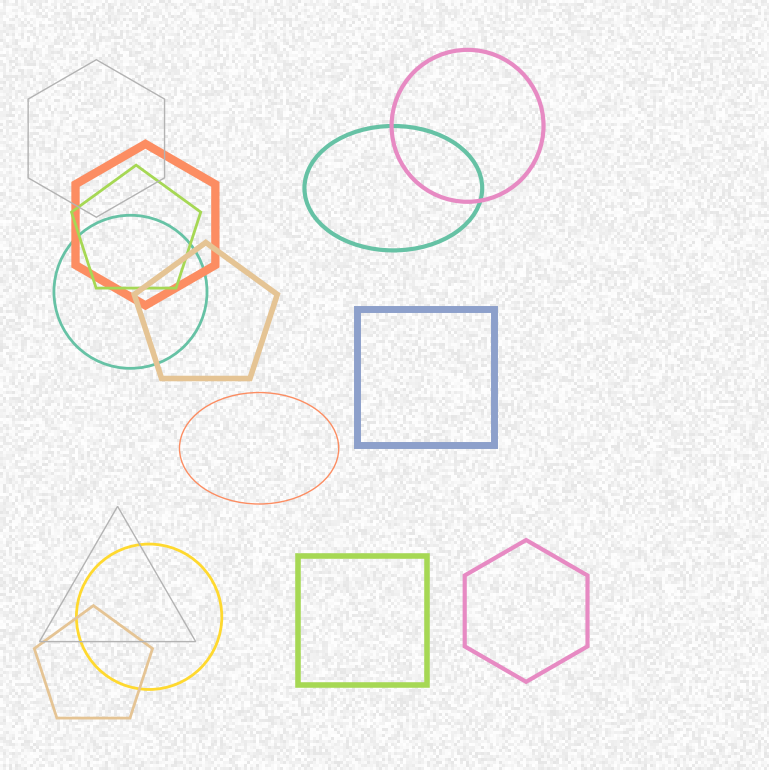[{"shape": "oval", "thickness": 1.5, "radius": 0.58, "center": [0.511, 0.756]}, {"shape": "circle", "thickness": 1, "radius": 0.5, "center": [0.169, 0.621]}, {"shape": "hexagon", "thickness": 3, "radius": 0.52, "center": [0.189, 0.708]}, {"shape": "oval", "thickness": 0.5, "radius": 0.52, "center": [0.336, 0.418]}, {"shape": "square", "thickness": 2.5, "radius": 0.44, "center": [0.552, 0.511]}, {"shape": "circle", "thickness": 1.5, "radius": 0.49, "center": [0.607, 0.837]}, {"shape": "hexagon", "thickness": 1.5, "radius": 0.46, "center": [0.683, 0.207]}, {"shape": "square", "thickness": 2, "radius": 0.42, "center": [0.471, 0.194]}, {"shape": "pentagon", "thickness": 1, "radius": 0.44, "center": [0.177, 0.697]}, {"shape": "circle", "thickness": 1, "radius": 0.47, "center": [0.194, 0.199]}, {"shape": "pentagon", "thickness": 1, "radius": 0.4, "center": [0.121, 0.133]}, {"shape": "pentagon", "thickness": 2, "radius": 0.49, "center": [0.267, 0.587]}, {"shape": "triangle", "thickness": 0.5, "radius": 0.59, "center": [0.153, 0.225]}, {"shape": "hexagon", "thickness": 0.5, "radius": 0.51, "center": [0.125, 0.82]}]